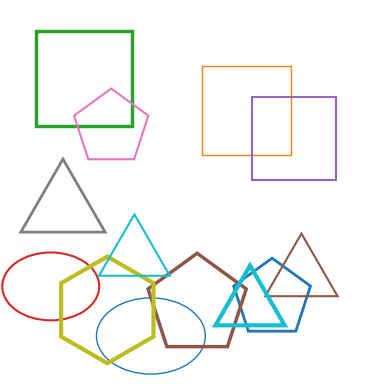[{"shape": "oval", "thickness": 1, "radius": 0.71, "center": [0.392, 0.127]}, {"shape": "pentagon", "thickness": 2, "radius": 0.52, "center": [0.707, 0.225]}, {"shape": "square", "thickness": 1, "radius": 0.58, "center": [0.64, 0.714]}, {"shape": "square", "thickness": 2.5, "radius": 0.62, "center": [0.218, 0.796]}, {"shape": "oval", "thickness": 1.5, "radius": 0.63, "center": [0.132, 0.256]}, {"shape": "square", "thickness": 1.5, "radius": 0.54, "center": [0.764, 0.64]}, {"shape": "triangle", "thickness": 1.5, "radius": 0.54, "center": [0.783, 0.285]}, {"shape": "pentagon", "thickness": 2.5, "radius": 0.67, "center": [0.512, 0.208]}, {"shape": "pentagon", "thickness": 1.5, "radius": 0.51, "center": [0.289, 0.668]}, {"shape": "triangle", "thickness": 2, "radius": 0.63, "center": [0.164, 0.46]}, {"shape": "hexagon", "thickness": 3, "radius": 0.69, "center": [0.279, 0.195]}, {"shape": "triangle", "thickness": 1.5, "radius": 0.53, "center": [0.349, 0.337]}, {"shape": "triangle", "thickness": 3, "radius": 0.52, "center": [0.649, 0.207]}]